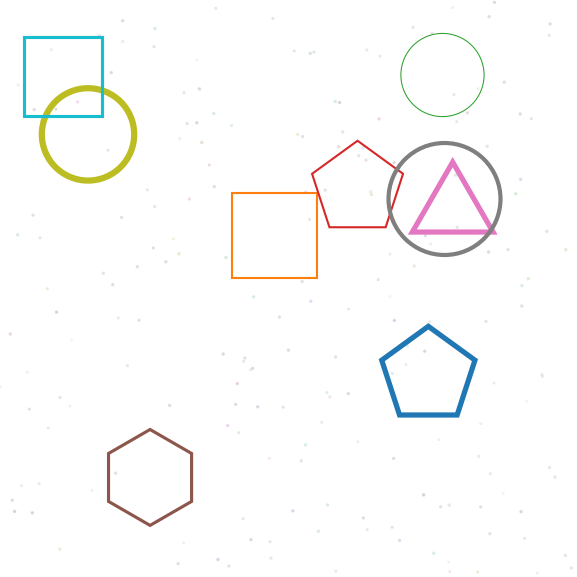[{"shape": "pentagon", "thickness": 2.5, "radius": 0.42, "center": [0.742, 0.349]}, {"shape": "square", "thickness": 1, "radius": 0.37, "center": [0.475, 0.592]}, {"shape": "circle", "thickness": 0.5, "radius": 0.36, "center": [0.766, 0.869]}, {"shape": "pentagon", "thickness": 1, "radius": 0.41, "center": [0.619, 0.673]}, {"shape": "hexagon", "thickness": 1.5, "radius": 0.42, "center": [0.26, 0.172]}, {"shape": "triangle", "thickness": 2.5, "radius": 0.4, "center": [0.784, 0.638]}, {"shape": "circle", "thickness": 2, "radius": 0.48, "center": [0.77, 0.655]}, {"shape": "circle", "thickness": 3, "radius": 0.4, "center": [0.152, 0.766]}, {"shape": "square", "thickness": 1.5, "radius": 0.34, "center": [0.109, 0.867]}]